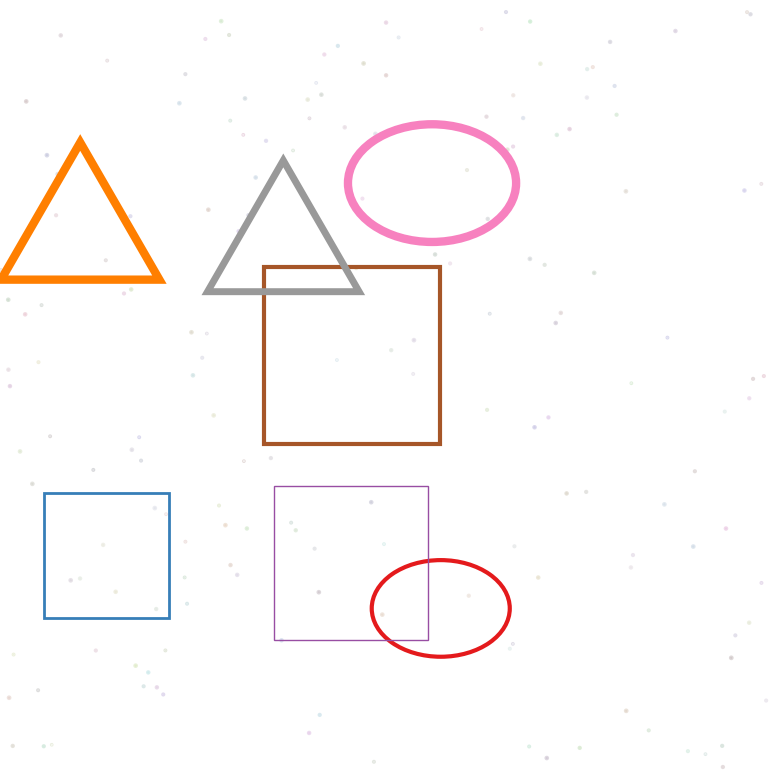[{"shape": "oval", "thickness": 1.5, "radius": 0.45, "center": [0.572, 0.21]}, {"shape": "square", "thickness": 1, "radius": 0.41, "center": [0.139, 0.279]}, {"shape": "square", "thickness": 0.5, "radius": 0.5, "center": [0.455, 0.269]}, {"shape": "triangle", "thickness": 3, "radius": 0.59, "center": [0.104, 0.696]}, {"shape": "square", "thickness": 1.5, "radius": 0.57, "center": [0.457, 0.538]}, {"shape": "oval", "thickness": 3, "radius": 0.55, "center": [0.561, 0.762]}, {"shape": "triangle", "thickness": 2.5, "radius": 0.57, "center": [0.368, 0.678]}]